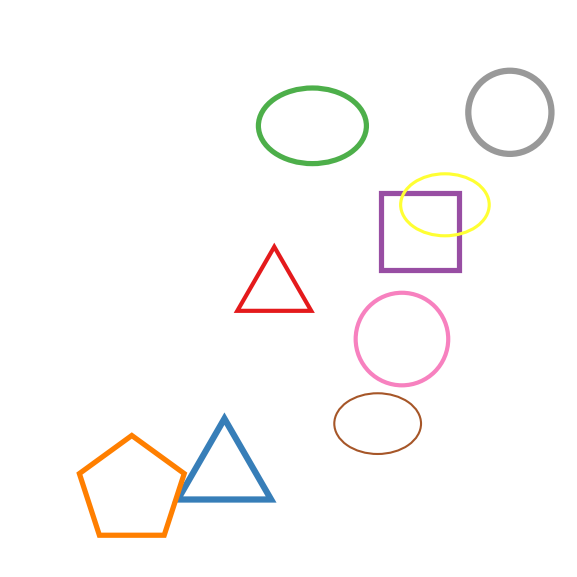[{"shape": "triangle", "thickness": 2, "radius": 0.37, "center": [0.475, 0.498]}, {"shape": "triangle", "thickness": 3, "radius": 0.47, "center": [0.389, 0.181]}, {"shape": "oval", "thickness": 2.5, "radius": 0.47, "center": [0.541, 0.781]}, {"shape": "square", "thickness": 2.5, "radius": 0.34, "center": [0.727, 0.598]}, {"shape": "pentagon", "thickness": 2.5, "radius": 0.48, "center": [0.228, 0.15]}, {"shape": "oval", "thickness": 1.5, "radius": 0.38, "center": [0.77, 0.645]}, {"shape": "oval", "thickness": 1, "radius": 0.38, "center": [0.654, 0.266]}, {"shape": "circle", "thickness": 2, "radius": 0.4, "center": [0.696, 0.412]}, {"shape": "circle", "thickness": 3, "radius": 0.36, "center": [0.883, 0.805]}]